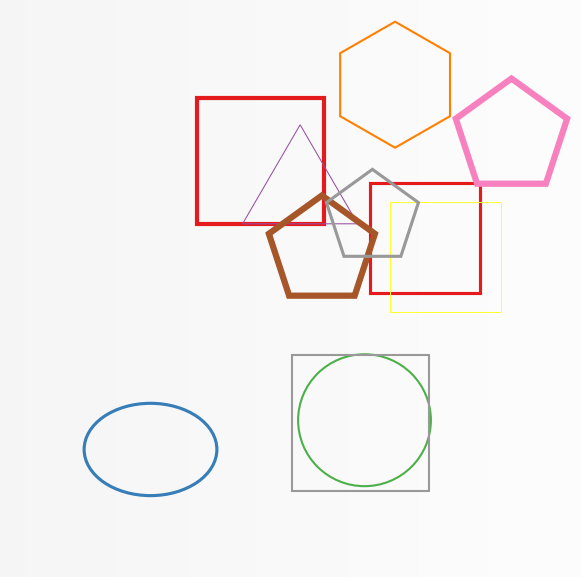[{"shape": "square", "thickness": 1.5, "radius": 0.48, "center": [0.731, 0.587]}, {"shape": "square", "thickness": 2, "radius": 0.55, "center": [0.448, 0.72]}, {"shape": "oval", "thickness": 1.5, "radius": 0.57, "center": [0.259, 0.221]}, {"shape": "circle", "thickness": 1, "radius": 0.57, "center": [0.627, 0.271]}, {"shape": "triangle", "thickness": 0.5, "radius": 0.57, "center": [0.516, 0.669]}, {"shape": "hexagon", "thickness": 1, "radius": 0.55, "center": [0.68, 0.852]}, {"shape": "square", "thickness": 0.5, "radius": 0.47, "center": [0.767, 0.554]}, {"shape": "pentagon", "thickness": 3, "radius": 0.48, "center": [0.554, 0.565]}, {"shape": "pentagon", "thickness": 3, "radius": 0.5, "center": [0.88, 0.762]}, {"shape": "square", "thickness": 1, "radius": 0.59, "center": [0.62, 0.266]}, {"shape": "pentagon", "thickness": 1.5, "radius": 0.42, "center": [0.641, 0.623]}]